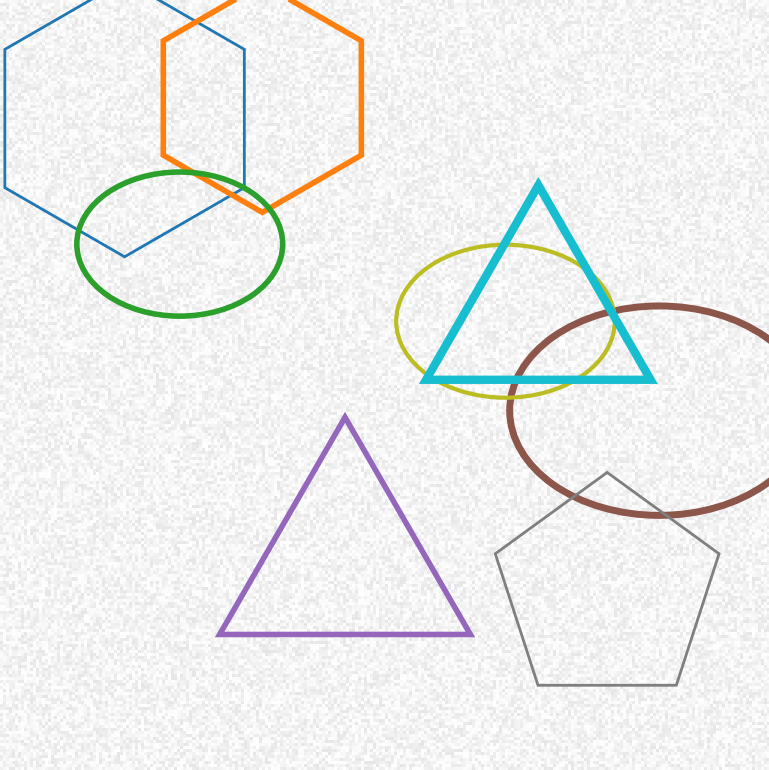[{"shape": "hexagon", "thickness": 1, "radius": 0.9, "center": [0.162, 0.846]}, {"shape": "hexagon", "thickness": 2, "radius": 0.74, "center": [0.341, 0.873]}, {"shape": "oval", "thickness": 2, "radius": 0.67, "center": [0.233, 0.683]}, {"shape": "triangle", "thickness": 2, "radius": 0.94, "center": [0.448, 0.27]}, {"shape": "oval", "thickness": 2.5, "radius": 0.97, "center": [0.856, 0.467]}, {"shape": "pentagon", "thickness": 1, "radius": 0.76, "center": [0.789, 0.234]}, {"shape": "oval", "thickness": 1.5, "radius": 0.71, "center": [0.656, 0.583]}, {"shape": "triangle", "thickness": 3, "radius": 0.84, "center": [0.699, 0.591]}]